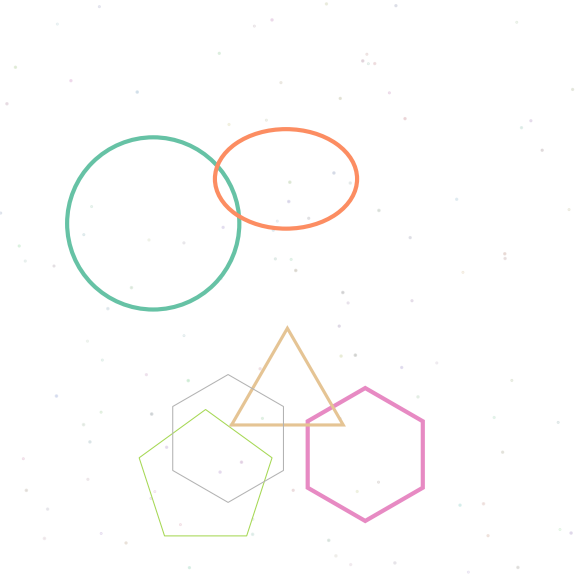[{"shape": "circle", "thickness": 2, "radius": 0.75, "center": [0.265, 0.612]}, {"shape": "oval", "thickness": 2, "radius": 0.62, "center": [0.495, 0.689]}, {"shape": "hexagon", "thickness": 2, "radius": 0.58, "center": [0.632, 0.212]}, {"shape": "pentagon", "thickness": 0.5, "radius": 0.6, "center": [0.356, 0.169]}, {"shape": "triangle", "thickness": 1.5, "radius": 0.56, "center": [0.498, 0.319]}, {"shape": "hexagon", "thickness": 0.5, "radius": 0.55, "center": [0.395, 0.24]}]